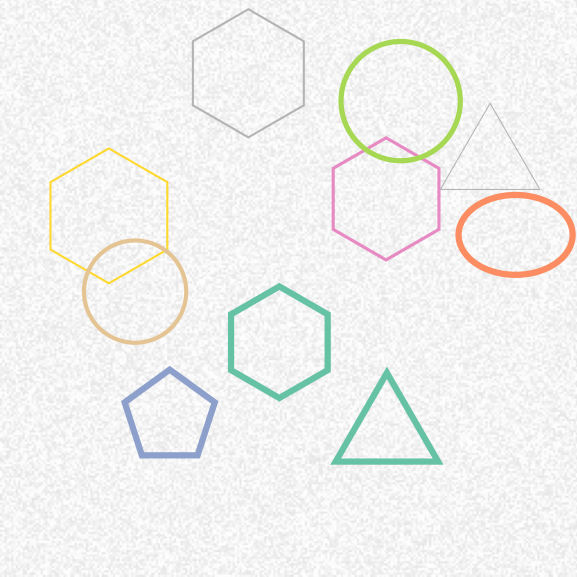[{"shape": "hexagon", "thickness": 3, "radius": 0.48, "center": [0.484, 0.407]}, {"shape": "triangle", "thickness": 3, "radius": 0.51, "center": [0.67, 0.251]}, {"shape": "oval", "thickness": 3, "radius": 0.49, "center": [0.893, 0.592]}, {"shape": "pentagon", "thickness": 3, "radius": 0.41, "center": [0.294, 0.277]}, {"shape": "hexagon", "thickness": 1.5, "radius": 0.53, "center": [0.669, 0.655]}, {"shape": "circle", "thickness": 2.5, "radius": 0.52, "center": [0.694, 0.824]}, {"shape": "hexagon", "thickness": 1, "radius": 0.58, "center": [0.189, 0.625]}, {"shape": "circle", "thickness": 2, "radius": 0.44, "center": [0.234, 0.494]}, {"shape": "hexagon", "thickness": 1, "radius": 0.55, "center": [0.43, 0.872]}, {"shape": "triangle", "thickness": 0.5, "radius": 0.5, "center": [0.849, 0.721]}]